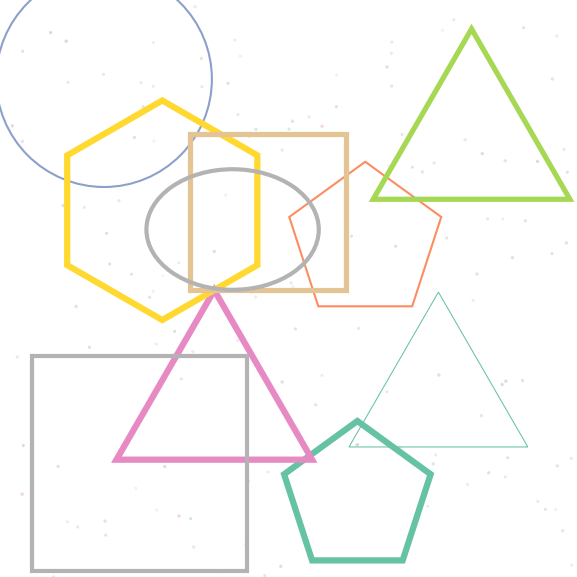[{"shape": "triangle", "thickness": 0.5, "radius": 0.89, "center": [0.759, 0.315]}, {"shape": "pentagon", "thickness": 3, "radius": 0.67, "center": [0.619, 0.137]}, {"shape": "pentagon", "thickness": 1, "radius": 0.69, "center": [0.632, 0.581]}, {"shape": "circle", "thickness": 1, "radius": 0.93, "center": [0.18, 0.862]}, {"shape": "triangle", "thickness": 3, "radius": 0.98, "center": [0.371, 0.301]}, {"shape": "triangle", "thickness": 2.5, "radius": 0.98, "center": [0.817, 0.752]}, {"shape": "hexagon", "thickness": 3, "radius": 0.95, "center": [0.281, 0.635]}, {"shape": "square", "thickness": 2.5, "radius": 0.67, "center": [0.464, 0.632]}, {"shape": "oval", "thickness": 2, "radius": 0.75, "center": [0.403, 0.602]}, {"shape": "square", "thickness": 2, "radius": 0.93, "center": [0.242, 0.197]}]